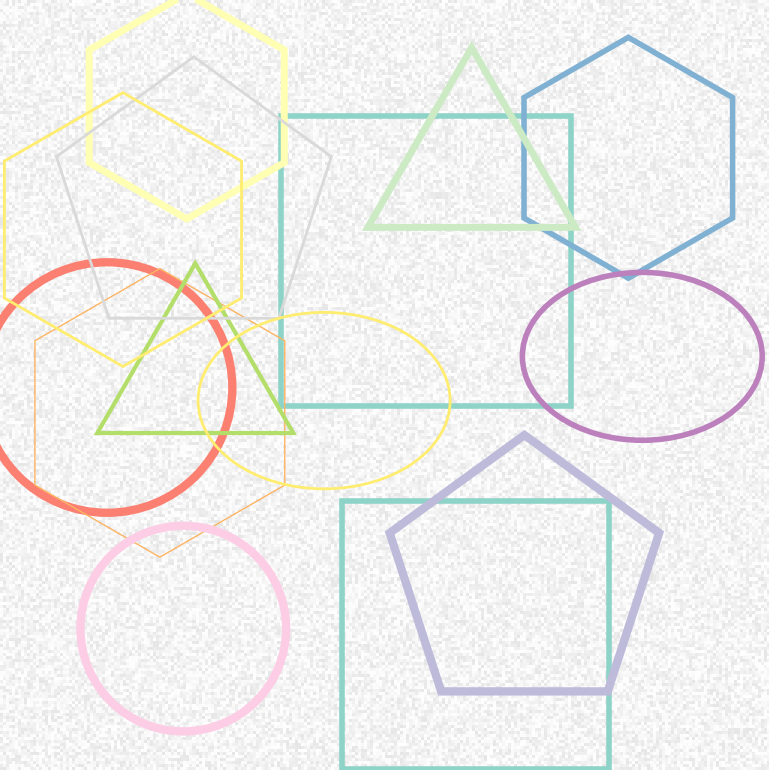[{"shape": "square", "thickness": 2, "radius": 0.87, "center": [0.617, 0.175]}, {"shape": "square", "thickness": 2, "radius": 0.94, "center": [0.554, 0.661]}, {"shape": "hexagon", "thickness": 2.5, "radius": 0.73, "center": [0.243, 0.862]}, {"shape": "pentagon", "thickness": 3, "radius": 0.92, "center": [0.681, 0.251]}, {"shape": "circle", "thickness": 3, "radius": 0.81, "center": [0.139, 0.497]}, {"shape": "hexagon", "thickness": 2, "radius": 0.78, "center": [0.816, 0.795]}, {"shape": "hexagon", "thickness": 0.5, "radius": 0.94, "center": [0.208, 0.464]}, {"shape": "triangle", "thickness": 1.5, "radius": 0.73, "center": [0.254, 0.511]}, {"shape": "circle", "thickness": 3, "radius": 0.67, "center": [0.238, 0.184]}, {"shape": "pentagon", "thickness": 1, "radius": 0.94, "center": [0.252, 0.739]}, {"shape": "oval", "thickness": 2, "radius": 0.78, "center": [0.834, 0.537]}, {"shape": "triangle", "thickness": 2.5, "radius": 0.78, "center": [0.613, 0.782]}, {"shape": "oval", "thickness": 1, "radius": 0.82, "center": [0.421, 0.48]}, {"shape": "hexagon", "thickness": 1, "radius": 0.89, "center": [0.16, 0.702]}]